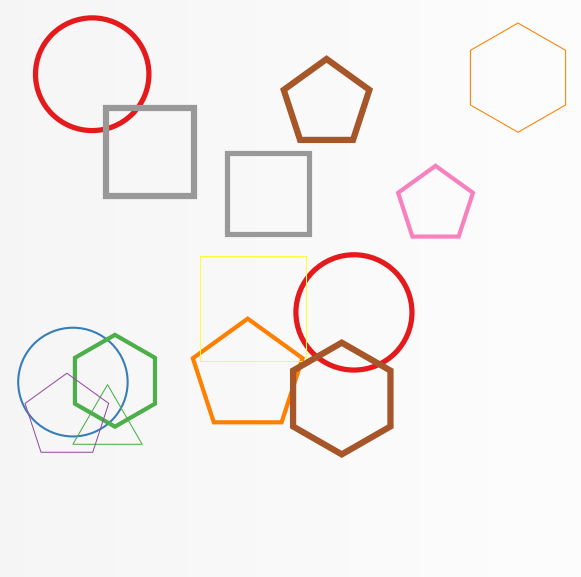[{"shape": "circle", "thickness": 2.5, "radius": 0.49, "center": [0.159, 0.871]}, {"shape": "circle", "thickness": 2.5, "radius": 0.5, "center": [0.609, 0.458]}, {"shape": "circle", "thickness": 1, "radius": 0.47, "center": [0.125, 0.338]}, {"shape": "hexagon", "thickness": 2, "radius": 0.4, "center": [0.198, 0.34]}, {"shape": "triangle", "thickness": 0.5, "radius": 0.34, "center": [0.185, 0.264]}, {"shape": "pentagon", "thickness": 0.5, "radius": 0.38, "center": [0.115, 0.277]}, {"shape": "hexagon", "thickness": 0.5, "radius": 0.47, "center": [0.891, 0.865]}, {"shape": "pentagon", "thickness": 2, "radius": 0.5, "center": [0.426, 0.348]}, {"shape": "square", "thickness": 0.5, "radius": 0.46, "center": [0.435, 0.465]}, {"shape": "hexagon", "thickness": 3, "radius": 0.48, "center": [0.588, 0.309]}, {"shape": "pentagon", "thickness": 3, "radius": 0.39, "center": [0.562, 0.82]}, {"shape": "pentagon", "thickness": 2, "radius": 0.34, "center": [0.749, 0.644]}, {"shape": "square", "thickness": 2.5, "radius": 0.35, "center": [0.461, 0.664]}, {"shape": "square", "thickness": 3, "radius": 0.38, "center": [0.258, 0.736]}]